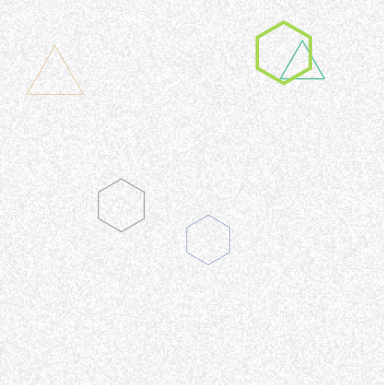[{"shape": "triangle", "thickness": 1, "radius": 0.33, "center": [0.786, 0.829]}, {"shape": "hexagon", "thickness": 0.5, "radius": 0.32, "center": [0.541, 0.377]}, {"shape": "hexagon", "thickness": 2.5, "radius": 0.4, "center": [0.737, 0.863]}, {"shape": "triangle", "thickness": 0.5, "radius": 0.42, "center": [0.143, 0.797]}, {"shape": "hexagon", "thickness": 1, "radius": 0.34, "center": [0.315, 0.467]}]